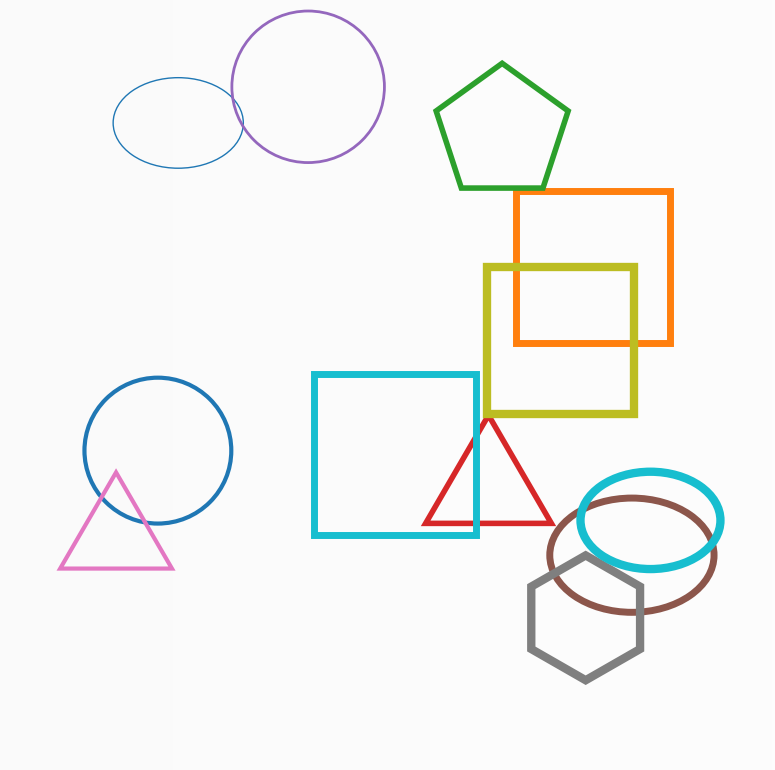[{"shape": "oval", "thickness": 0.5, "radius": 0.42, "center": [0.23, 0.84]}, {"shape": "circle", "thickness": 1.5, "radius": 0.47, "center": [0.204, 0.415]}, {"shape": "square", "thickness": 2.5, "radius": 0.5, "center": [0.765, 0.653]}, {"shape": "pentagon", "thickness": 2, "radius": 0.45, "center": [0.648, 0.828]}, {"shape": "triangle", "thickness": 2, "radius": 0.47, "center": [0.63, 0.367]}, {"shape": "circle", "thickness": 1, "radius": 0.49, "center": [0.398, 0.887]}, {"shape": "oval", "thickness": 2.5, "radius": 0.53, "center": [0.815, 0.279]}, {"shape": "triangle", "thickness": 1.5, "radius": 0.42, "center": [0.15, 0.303]}, {"shape": "hexagon", "thickness": 3, "radius": 0.41, "center": [0.756, 0.198]}, {"shape": "square", "thickness": 3, "radius": 0.48, "center": [0.724, 0.558]}, {"shape": "square", "thickness": 2.5, "radius": 0.52, "center": [0.51, 0.41]}, {"shape": "oval", "thickness": 3, "radius": 0.45, "center": [0.839, 0.324]}]